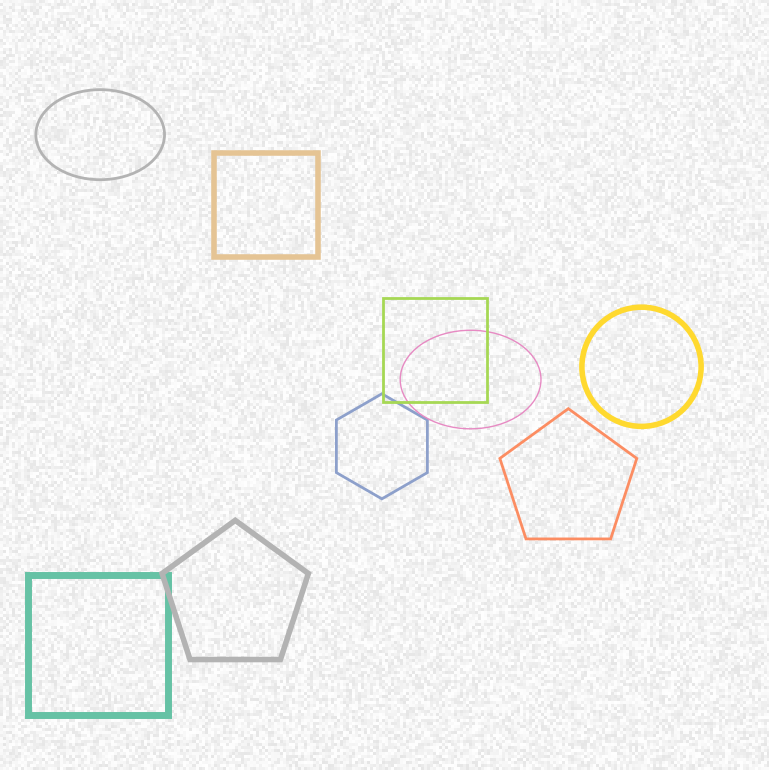[{"shape": "square", "thickness": 2.5, "radius": 0.45, "center": [0.128, 0.162]}, {"shape": "pentagon", "thickness": 1, "radius": 0.47, "center": [0.738, 0.376]}, {"shape": "hexagon", "thickness": 1, "radius": 0.34, "center": [0.496, 0.42]}, {"shape": "oval", "thickness": 0.5, "radius": 0.46, "center": [0.611, 0.507]}, {"shape": "square", "thickness": 1, "radius": 0.34, "center": [0.565, 0.545]}, {"shape": "circle", "thickness": 2, "radius": 0.39, "center": [0.833, 0.524]}, {"shape": "square", "thickness": 2, "radius": 0.34, "center": [0.345, 0.734]}, {"shape": "oval", "thickness": 1, "radius": 0.42, "center": [0.13, 0.825]}, {"shape": "pentagon", "thickness": 2, "radius": 0.5, "center": [0.305, 0.224]}]